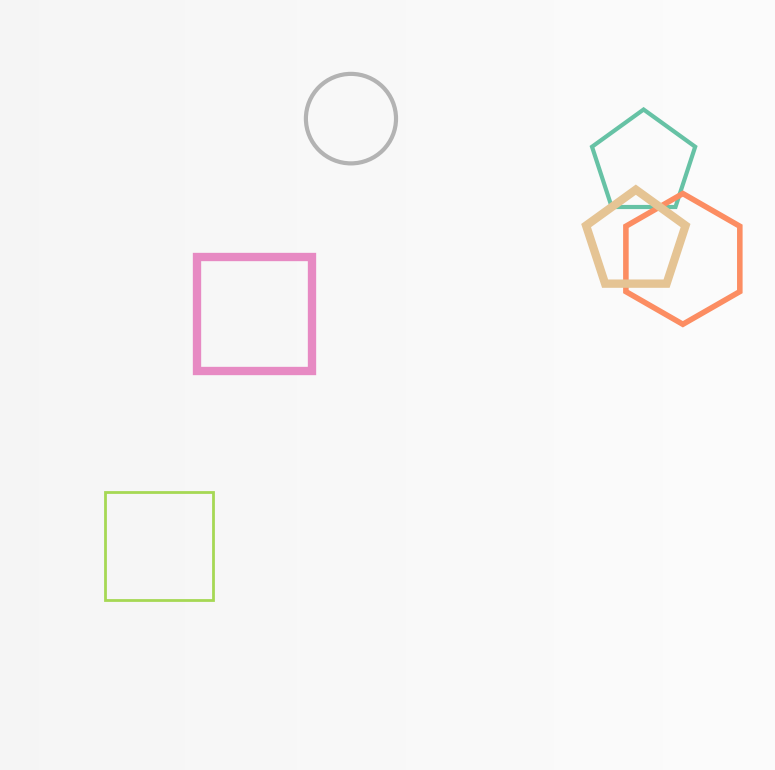[{"shape": "pentagon", "thickness": 1.5, "radius": 0.35, "center": [0.83, 0.788]}, {"shape": "hexagon", "thickness": 2, "radius": 0.42, "center": [0.881, 0.664]}, {"shape": "square", "thickness": 3, "radius": 0.37, "center": [0.328, 0.592]}, {"shape": "square", "thickness": 1, "radius": 0.35, "center": [0.205, 0.291]}, {"shape": "pentagon", "thickness": 3, "radius": 0.34, "center": [0.82, 0.686]}, {"shape": "circle", "thickness": 1.5, "radius": 0.29, "center": [0.453, 0.846]}]